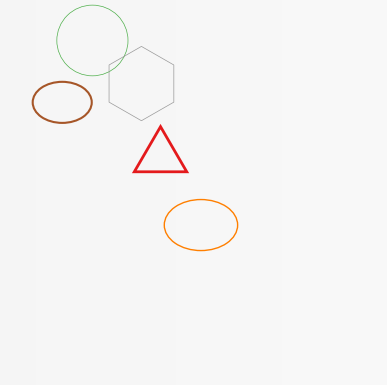[{"shape": "triangle", "thickness": 2, "radius": 0.39, "center": [0.414, 0.593]}, {"shape": "circle", "thickness": 0.5, "radius": 0.46, "center": [0.238, 0.895]}, {"shape": "oval", "thickness": 1, "radius": 0.47, "center": [0.519, 0.415]}, {"shape": "oval", "thickness": 1.5, "radius": 0.38, "center": [0.161, 0.734]}, {"shape": "hexagon", "thickness": 0.5, "radius": 0.48, "center": [0.365, 0.783]}]